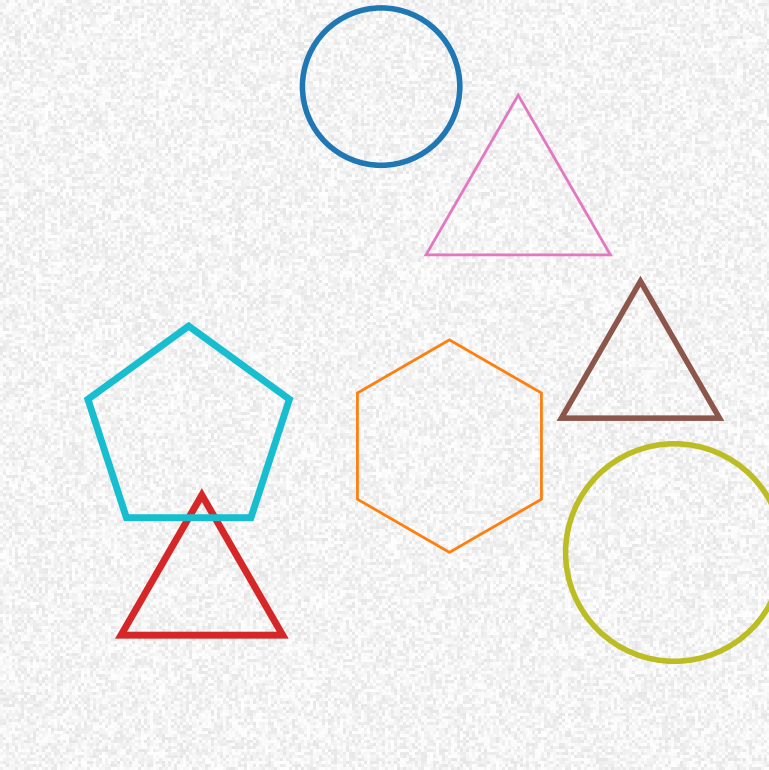[{"shape": "circle", "thickness": 2, "radius": 0.51, "center": [0.495, 0.888]}, {"shape": "hexagon", "thickness": 1, "radius": 0.69, "center": [0.584, 0.421]}, {"shape": "triangle", "thickness": 2.5, "radius": 0.61, "center": [0.262, 0.236]}, {"shape": "triangle", "thickness": 2, "radius": 0.59, "center": [0.832, 0.516]}, {"shape": "triangle", "thickness": 1, "radius": 0.69, "center": [0.673, 0.738]}, {"shape": "circle", "thickness": 2, "radius": 0.71, "center": [0.876, 0.282]}, {"shape": "pentagon", "thickness": 2.5, "radius": 0.69, "center": [0.245, 0.439]}]